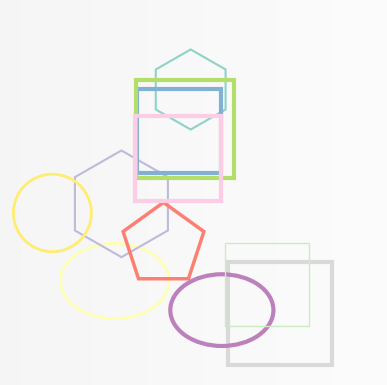[{"shape": "hexagon", "thickness": 1.5, "radius": 0.52, "center": [0.492, 0.768]}, {"shape": "oval", "thickness": 2, "radius": 0.7, "center": [0.296, 0.27]}, {"shape": "hexagon", "thickness": 1.5, "radius": 0.69, "center": [0.313, 0.471]}, {"shape": "pentagon", "thickness": 2.5, "radius": 0.55, "center": [0.422, 0.365]}, {"shape": "square", "thickness": 3, "radius": 0.55, "center": [0.462, 0.659]}, {"shape": "square", "thickness": 3, "radius": 0.63, "center": [0.477, 0.665]}, {"shape": "square", "thickness": 3, "radius": 0.56, "center": [0.46, 0.589]}, {"shape": "square", "thickness": 3, "radius": 0.67, "center": [0.723, 0.187]}, {"shape": "oval", "thickness": 3, "radius": 0.67, "center": [0.573, 0.194]}, {"shape": "square", "thickness": 1, "radius": 0.54, "center": [0.689, 0.26]}, {"shape": "circle", "thickness": 2, "radius": 0.5, "center": [0.135, 0.447]}]